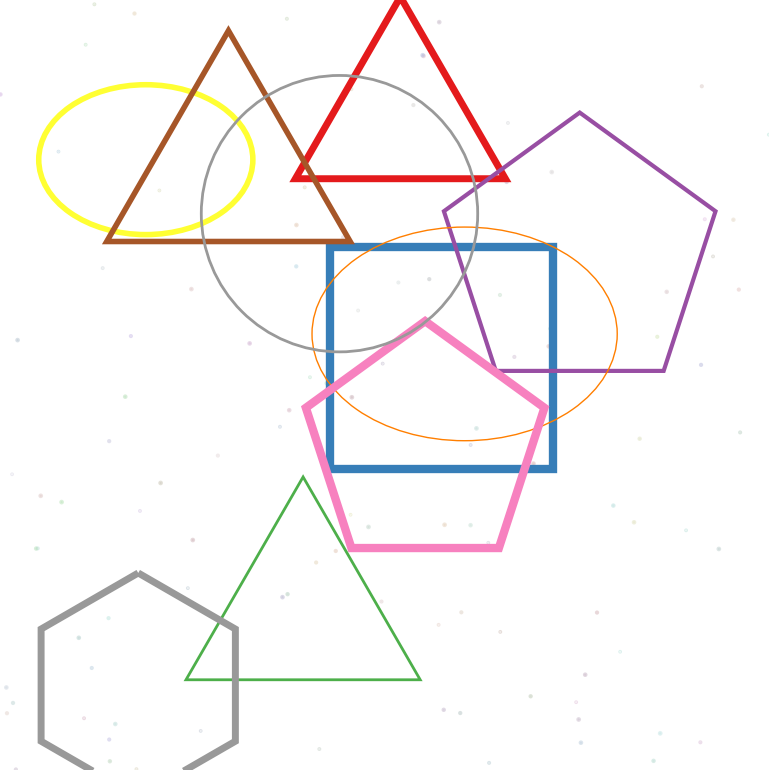[{"shape": "triangle", "thickness": 2.5, "radius": 0.79, "center": [0.52, 0.847]}, {"shape": "square", "thickness": 3, "radius": 0.72, "center": [0.573, 0.535]}, {"shape": "triangle", "thickness": 1, "radius": 0.88, "center": [0.394, 0.205]}, {"shape": "pentagon", "thickness": 1.5, "radius": 0.93, "center": [0.753, 0.668]}, {"shape": "oval", "thickness": 0.5, "radius": 0.99, "center": [0.603, 0.566]}, {"shape": "oval", "thickness": 2, "radius": 0.7, "center": [0.189, 0.793]}, {"shape": "triangle", "thickness": 2, "radius": 0.91, "center": [0.297, 0.778]}, {"shape": "pentagon", "thickness": 3, "radius": 0.81, "center": [0.552, 0.42]}, {"shape": "hexagon", "thickness": 2.5, "radius": 0.73, "center": [0.18, 0.11]}, {"shape": "circle", "thickness": 1, "radius": 0.9, "center": [0.441, 0.723]}]